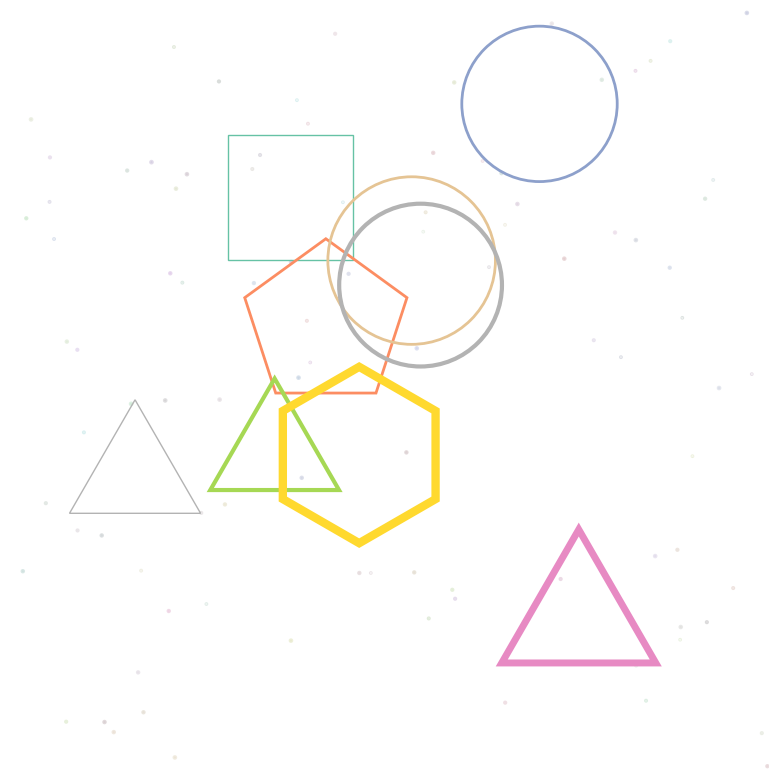[{"shape": "square", "thickness": 0.5, "radius": 0.41, "center": [0.377, 0.743]}, {"shape": "pentagon", "thickness": 1, "radius": 0.55, "center": [0.423, 0.579]}, {"shape": "circle", "thickness": 1, "radius": 0.5, "center": [0.701, 0.865]}, {"shape": "triangle", "thickness": 2.5, "radius": 0.58, "center": [0.752, 0.197]}, {"shape": "triangle", "thickness": 1.5, "radius": 0.48, "center": [0.357, 0.412]}, {"shape": "hexagon", "thickness": 3, "radius": 0.57, "center": [0.466, 0.409]}, {"shape": "circle", "thickness": 1, "radius": 0.54, "center": [0.535, 0.662]}, {"shape": "triangle", "thickness": 0.5, "radius": 0.49, "center": [0.175, 0.383]}, {"shape": "circle", "thickness": 1.5, "radius": 0.53, "center": [0.546, 0.63]}]